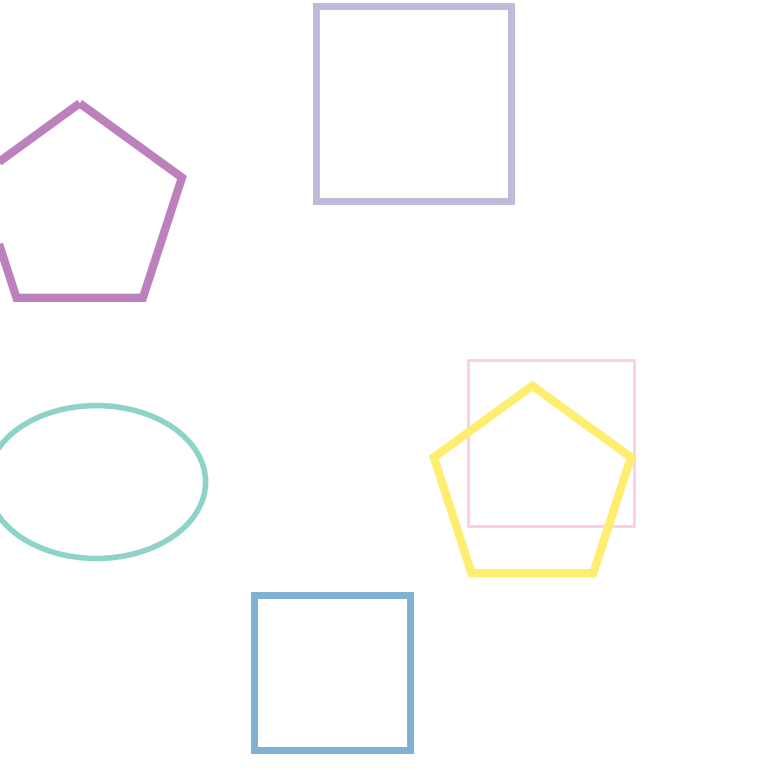[{"shape": "oval", "thickness": 2, "radius": 0.71, "center": [0.125, 0.374]}, {"shape": "square", "thickness": 2.5, "radius": 0.63, "center": [0.537, 0.866]}, {"shape": "square", "thickness": 2.5, "radius": 0.51, "center": [0.431, 0.127]}, {"shape": "square", "thickness": 1, "radius": 0.54, "center": [0.715, 0.425]}, {"shape": "pentagon", "thickness": 3, "radius": 0.7, "center": [0.104, 0.726]}, {"shape": "pentagon", "thickness": 3, "radius": 0.67, "center": [0.691, 0.365]}]